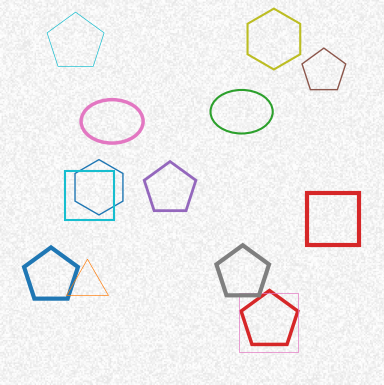[{"shape": "hexagon", "thickness": 1, "radius": 0.36, "center": [0.257, 0.514]}, {"shape": "pentagon", "thickness": 3, "radius": 0.37, "center": [0.132, 0.284]}, {"shape": "triangle", "thickness": 0.5, "radius": 0.31, "center": [0.227, 0.264]}, {"shape": "oval", "thickness": 1.5, "radius": 0.4, "center": [0.628, 0.71]}, {"shape": "square", "thickness": 3, "radius": 0.34, "center": [0.864, 0.431]}, {"shape": "pentagon", "thickness": 2.5, "radius": 0.39, "center": [0.7, 0.168]}, {"shape": "pentagon", "thickness": 2, "radius": 0.35, "center": [0.442, 0.51]}, {"shape": "pentagon", "thickness": 1, "radius": 0.3, "center": [0.841, 0.815]}, {"shape": "square", "thickness": 0.5, "radius": 0.38, "center": [0.697, 0.162]}, {"shape": "oval", "thickness": 2.5, "radius": 0.4, "center": [0.291, 0.685]}, {"shape": "pentagon", "thickness": 3, "radius": 0.36, "center": [0.63, 0.291]}, {"shape": "hexagon", "thickness": 1.5, "radius": 0.4, "center": [0.711, 0.899]}, {"shape": "square", "thickness": 1.5, "radius": 0.32, "center": [0.233, 0.493]}, {"shape": "pentagon", "thickness": 0.5, "radius": 0.39, "center": [0.196, 0.891]}]